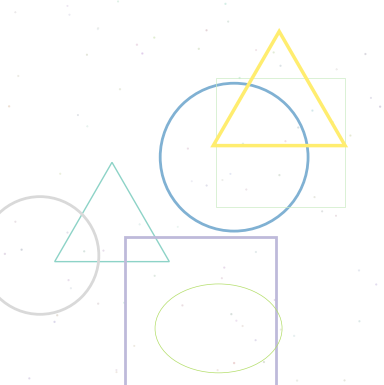[{"shape": "triangle", "thickness": 1, "radius": 0.86, "center": [0.291, 0.406]}, {"shape": "square", "thickness": 2, "radius": 0.98, "center": [0.52, 0.188]}, {"shape": "circle", "thickness": 2, "radius": 0.96, "center": [0.608, 0.592]}, {"shape": "oval", "thickness": 0.5, "radius": 0.82, "center": [0.568, 0.147]}, {"shape": "circle", "thickness": 2, "radius": 0.76, "center": [0.104, 0.336]}, {"shape": "square", "thickness": 0.5, "radius": 0.83, "center": [0.729, 0.63]}, {"shape": "triangle", "thickness": 2.5, "radius": 0.99, "center": [0.725, 0.721]}]